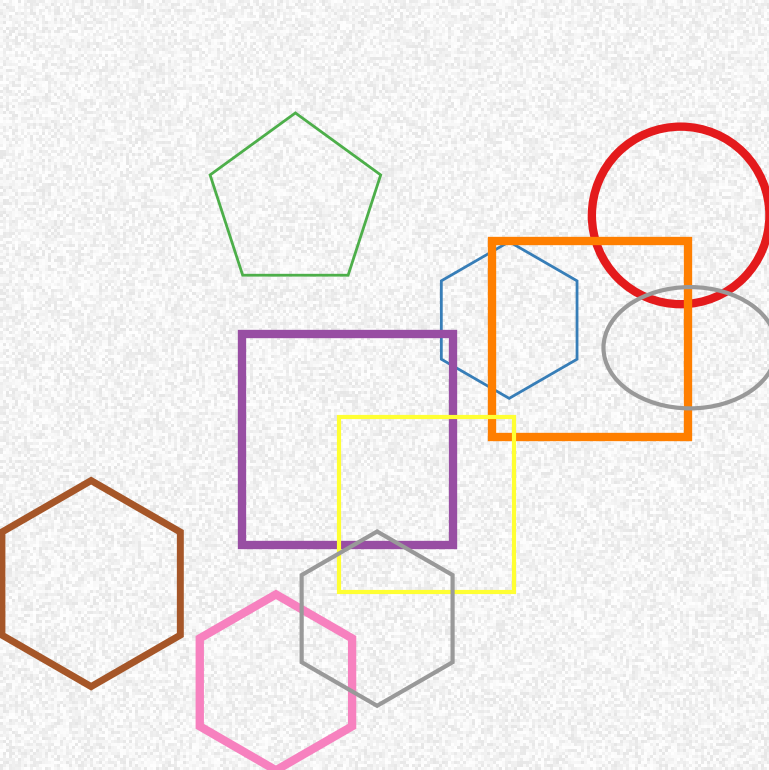[{"shape": "circle", "thickness": 3, "radius": 0.58, "center": [0.884, 0.72]}, {"shape": "hexagon", "thickness": 1, "radius": 0.51, "center": [0.661, 0.584]}, {"shape": "pentagon", "thickness": 1, "radius": 0.58, "center": [0.384, 0.737]}, {"shape": "square", "thickness": 3, "radius": 0.69, "center": [0.451, 0.429]}, {"shape": "square", "thickness": 3, "radius": 0.64, "center": [0.766, 0.56]}, {"shape": "square", "thickness": 1.5, "radius": 0.57, "center": [0.553, 0.345]}, {"shape": "hexagon", "thickness": 2.5, "radius": 0.67, "center": [0.118, 0.242]}, {"shape": "hexagon", "thickness": 3, "radius": 0.57, "center": [0.358, 0.114]}, {"shape": "hexagon", "thickness": 1.5, "radius": 0.57, "center": [0.49, 0.197]}, {"shape": "oval", "thickness": 1.5, "radius": 0.56, "center": [0.896, 0.548]}]